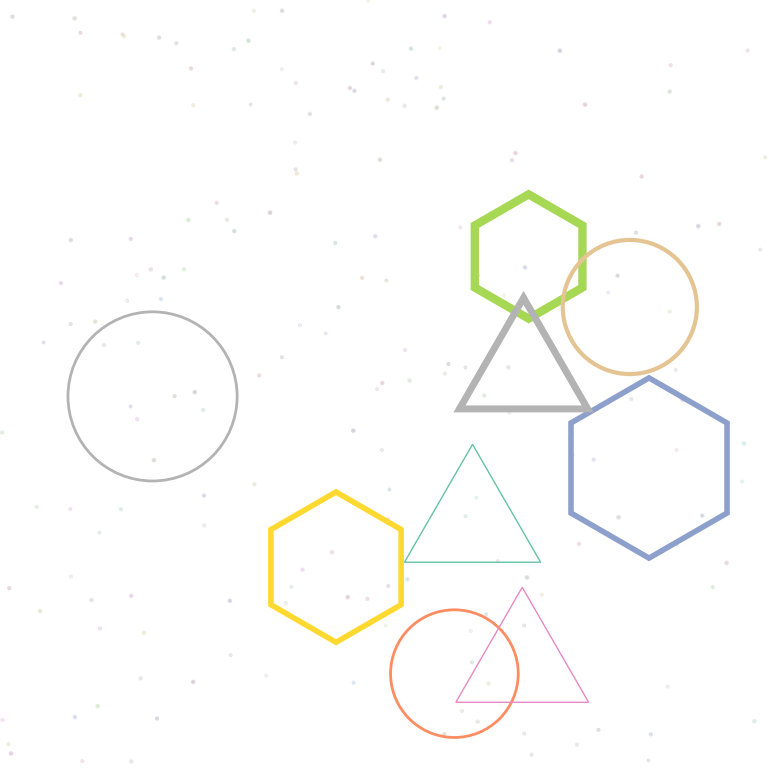[{"shape": "triangle", "thickness": 0.5, "radius": 0.51, "center": [0.614, 0.321]}, {"shape": "circle", "thickness": 1, "radius": 0.41, "center": [0.59, 0.125]}, {"shape": "hexagon", "thickness": 2, "radius": 0.58, "center": [0.843, 0.392]}, {"shape": "triangle", "thickness": 0.5, "radius": 0.5, "center": [0.678, 0.138]}, {"shape": "hexagon", "thickness": 3, "radius": 0.4, "center": [0.687, 0.667]}, {"shape": "hexagon", "thickness": 2, "radius": 0.49, "center": [0.436, 0.263]}, {"shape": "circle", "thickness": 1.5, "radius": 0.44, "center": [0.818, 0.601]}, {"shape": "triangle", "thickness": 2.5, "radius": 0.48, "center": [0.68, 0.517]}, {"shape": "circle", "thickness": 1, "radius": 0.55, "center": [0.198, 0.485]}]